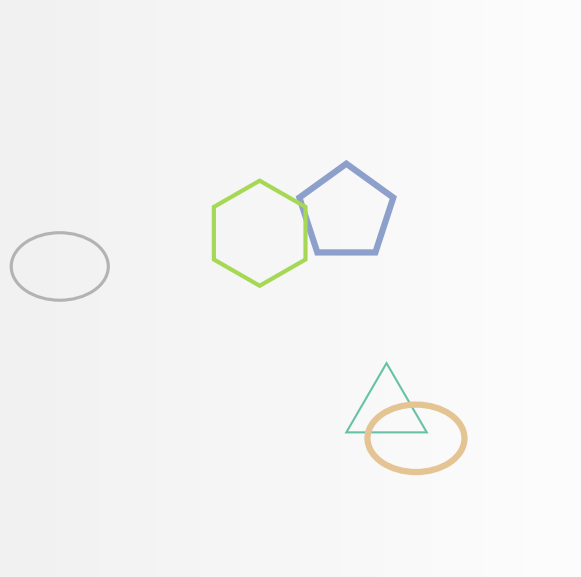[{"shape": "triangle", "thickness": 1, "radius": 0.4, "center": [0.665, 0.29]}, {"shape": "pentagon", "thickness": 3, "radius": 0.42, "center": [0.596, 0.631]}, {"shape": "hexagon", "thickness": 2, "radius": 0.45, "center": [0.447, 0.595]}, {"shape": "oval", "thickness": 3, "radius": 0.42, "center": [0.716, 0.24]}, {"shape": "oval", "thickness": 1.5, "radius": 0.42, "center": [0.103, 0.538]}]